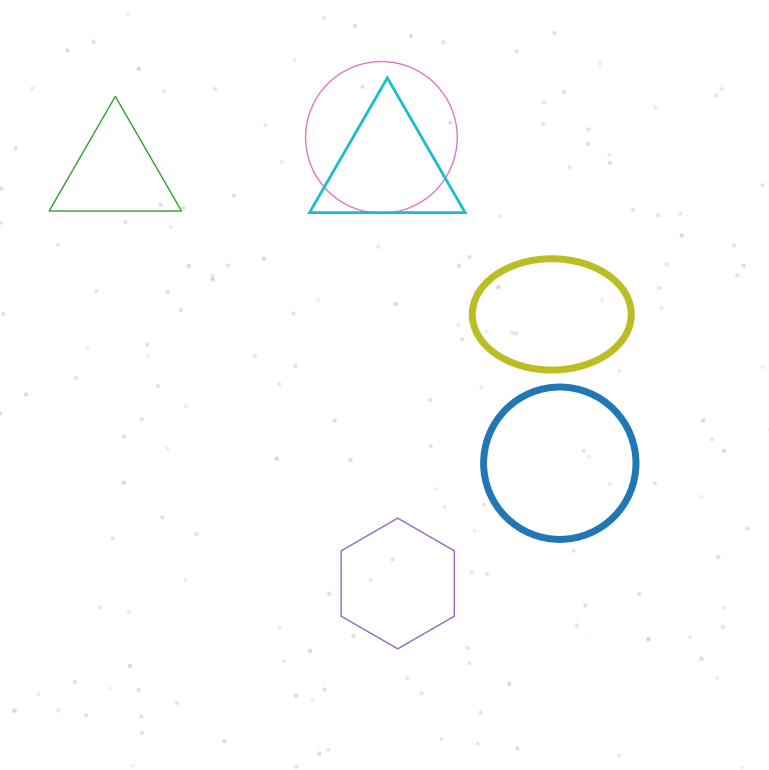[{"shape": "circle", "thickness": 2.5, "radius": 0.49, "center": [0.727, 0.398]}, {"shape": "triangle", "thickness": 0.5, "radius": 0.5, "center": [0.15, 0.776]}, {"shape": "hexagon", "thickness": 0.5, "radius": 0.42, "center": [0.517, 0.242]}, {"shape": "circle", "thickness": 0.5, "radius": 0.49, "center": [0.495, 0.822]}, {"shape": "oval", "thickness": 2.5, "radius": 0.52, "center": [0.717, 0.592]}, {"shape": "triangle", "thickness": 1, "radius": 0.58, "center": [0.503, 0.782]}]